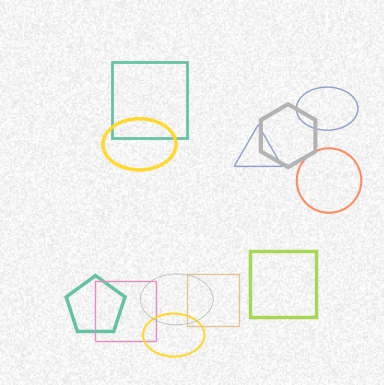[{"shape": "pentagon", "thickness": 2.5, "radius": 0.4, "center": [0.248, 0.204]}, {"shape": "square", "thickness": 2, "radius": 0.49, "center": [0.388, 0.74]}, {"shape": "circle", "thickness": 1.5, "radius": 0.42, "center": [0.855, 0.531]}, {"shape": "triangle", "thickness": 1, "radius": 0.36, "center": [0.671, 0.604]}, {"shape": "oval", "thickness": 1, "radius": 0.4, "center": [0.85, 0.718]}, {"shape": "square", "thickness": 1, "radius": 0.39, "center": [0.326, 0.192]}, {"shape": "square", "thickness": 2.5, "radius": 0.43, "center": [0.734, 0.262]}, {"shape": "oval", "thickness": 1.5, "radius": 0.4, "center": [0.451, 0.13]}, {"shape": "oval", "thickness": 2.5, "radius": 0.47, "center": [0.362, 0.625]}, {"shape": "square", "thickness": 1, "radius": 0.34, "center": [0.554, 0.221]}, {"shape": "hexagon", "thickness": 3, "radius": 0.41, "center": [0.748, 0.648]}, {"shape": "oval", "thickness": 0.5, "radius": 0.47, "center": [0.459, 0.222]}]